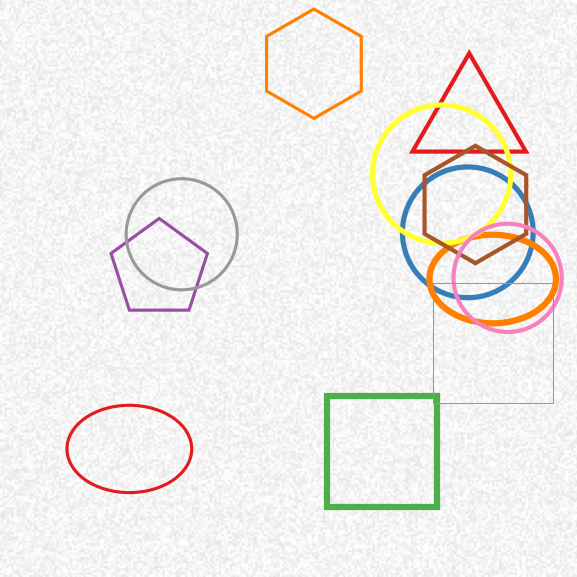[{"shape": "triangle", "thickness": 2, "radius": 0.57, "center": [0.813, 0.793]}, {"shape": "oval", "thickness": 1.5, "radius": 0.54, "center": [0.224, 0.222]}, {"shape": "circle", "thickness": 2.5, "radius": 0.57, "center": [0.81, 0.597]}, {"shape": "square", "thickness": 3, "radius": 0.48, "center": [0.662, 0.217]}, {"shape": "pentagon", "thickness": 1.5, "radius": 0.44, "center": [0.276, 0.533]}, {"shape": "oval", "thickness": 3, "radius": 0.55, "center": [0.853, 0.516]}, {"shape": "hexagon", "thickness": 1.5, "radius": 0.47, "center": [0.544, 0.889]}, {"shape": "circle", "thickness": 2.5, "radius": 0.6, "center": [0.765, 0.698]}, {"shape": "hexagon", "thickness": 2, "radius": 0.51, "center": [0.823, 0.645]}, {"shape": "circle", "thickness": 2, "radius": 0.47, "center": [0.879, 0.518]}, {"shape": "square", "thickness": 0.5, "radius": 0.52, "center": [0.854, 0.406]}, {"shape": "circle", "thickness": 1.5, "radius": 0.48, "center": [0.315, 0.593]}]